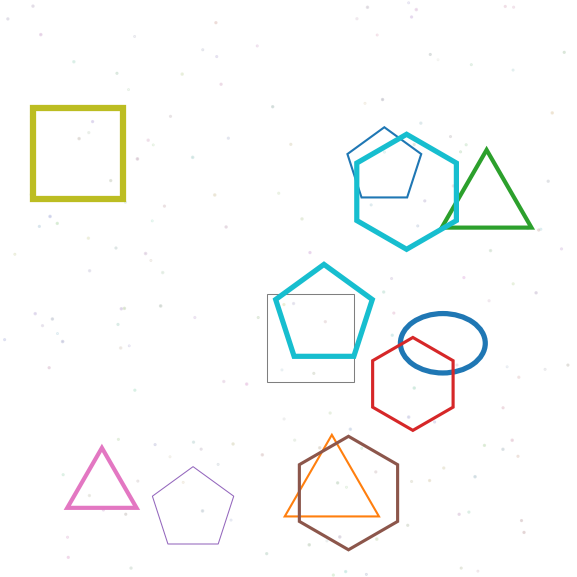[{"shape": "oval", "thickness": 2.5, "radius": 0.37, "center": [0.767, 0.405]}, {"shape": "pentagon", "thickness": 1, "radius": 0.34, "center": [0.666, 0.712]}, {"shape": "triangle", "thickness": 1, "radius": 0.47, "center": [0.575, 0.152]}, {"shape": "triangle", "thickness": 2, "radius": 0.45, "center": [0.843, 0.65]}, {"shape": "hexagon", "thickness": 1.5, "radius": 0.4, "center": [0.715, 0.334]}, {"shape": "pentagon", "thickness": 0.5, "radius": 0.37, "center": [0.334, 0.117]}, {"shape": "hexagon", "thickness": 1.5, "radius": 0.49, "center": [0.603, 0.145]}, {"shape": "triangle", "thickness": 2, "radius": 0.35, "center": [0.176, 0.154]}, {"shape": "square", "thickness": 0.5, "radius": 0.38, "center": [0.537, 0.414]}, {"shape": "square", "thickness": 3, "radius": 0.39, "center": [0.135, 0.734]}, {"shape": "pentagon", "thickness": 2.5, "radius": 0.44, "center": [0.561, 0.453]}, {"shape": "hexagon", "thickness": 2.5, "radius": 0.5, "center": [0.704, 0.667]}]